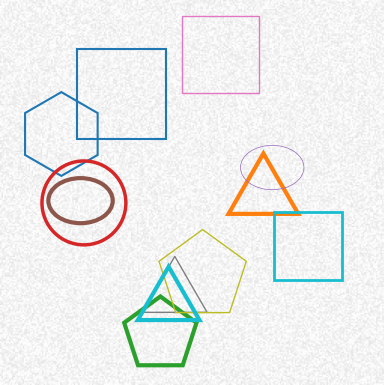[{"shape": "hexagon", "thickness": 1.5, "radius": 0.54, "center": [0.159, 0.652]}, {"shape": "square", "thickness": 1.5, "radius": 0.58, "center": [0.316, 0.756]}, {"shape": "triangle", "thickness": 3, "radius": 0.52, "center": [0.684, 0.497]}, {"shape": "pentagon", "thickness": 3, "radius": 0.49, "center": [0.417, 0.131]}, {"shape": "circle", "thickness": 2.5, "radius": 0.54, "center": [0.218, 0.473]}, {"shape": "oval", "thickness": 0.5, "radius": 0.41, "center": [0.707, 0.565]}, {"shape": "oval", "thickness": 3, "radius": 0.42, "center": [0.209, 0.479]}, {"shape": "square", "thickness": 1, "radius": 0.5, "center": [0.573, 0.859]}, {"shape": "triangle", "thickness": 1, "radius": 0.48, "center": [0.454, 0.237]}, {"shape": "pentagon", "thickness": 1, "radius": 0.6, "center": [0.526, 0.284]}, {"shape": "triangle", "thickness": 3, "radius": 0.46, "center": [0.438, 0.215]}, {"shape": "square", "thickness": 2, "radius": 0.44, "center": [0.801, 0.361]}]